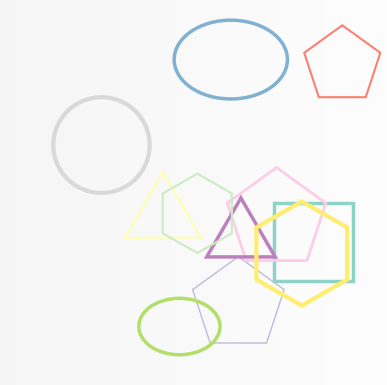[{"shape": "square", "thickness": 2.5, "radius": 0.51, "center": [0.809, 0.371]}, {"shape": "triangle", "thickness": 1.5, "radius": 0.57, "center": [0.421, 0.439]}, {"shape": "pentagon", "thickness": 1, "radius": 0.62, "center": [0.615, 0.209]}, {"shape": "pentagon", "thickness": 1.5, "radius": 0.52, "center": [0.883, 0.831]}, {"shape": "oval", "thickness": 2.5, "radius": 0.73, "center": [0.596, 0.845]}, {"shape": "oval", "thickness": 2.5, "radius": 0.52, "center": [0.463, 0.152]}, {"shape": "pentagon", "thickness": 2, "radius": 0.67, "center": [0.714, 0.431]}, {"shape": "circle", "thickness": 3, "radius": 0.62, "center": [0.262, 0.623]}, {"shape": "triangle", "thickness": 2.5, "radius": 0.51, "center": [0.622, 0.384]}, {"shape": "hexagon", "thickness": 1.5, "radius": 0.52, "center": [0.509, 0.446]}, {"shape": "hexagon", "thickness": 3, "radius": 0.68, "center": [0.779, 0.342]}]